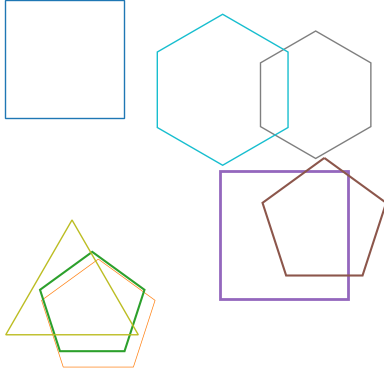[{"shape": "square", "thickness": 1, "radius": 0.77, "center": [0.167, 0.847]}, {"shape": "pentagon", "thickness": 0.5, "radius": 0.77, "center": [0.255, 0.172]}, {"shape": "pentagon", "thickness": 1.5, "radius": 0.71, "center": [0.24, 0.203]}, {"shape": "square", "thickness": 2, "radius": 0.83, "center": [0.737, 0.389]}, {"shape": "pentagon", "thickness": 1.5, "radius": 0.84, "center": [0.842, 0.421]}, {"shape": "hexagon", "thickness": 1, "radius": 0.83, "center": [0.82, 0.754]}, {"shape": "triangle", "thickness": 1, "radius": 0.99, "center": [0.187, 0.23]}, {"shape": "hexagon", "thickness": 1, "radius": 0.98, "center": [0.578, 0.767]}]